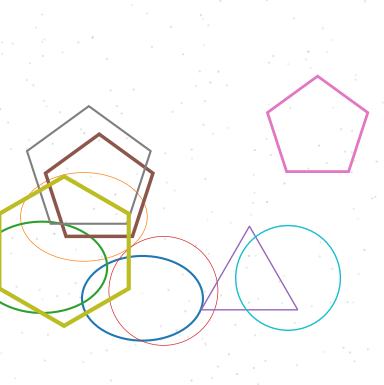[{"shape": "oval", "thickness": 1.5, "radius": 0.79, "center": [0.37, 0.225]}, {"shape": "oval", "thickness": 0.5, "radius": 0.82, "center": [0.218, 0.437]}, {"shape": "oval", "thickness": 1.5, "radius": 0.85, "center": [0.109, 0.306]}, {"shape": "circle", "thickness": 0.5, "radius": 0.71, "center": [0.424, 0.244]}, {"shape": "triangle", "thickness": 1, "radius": 0.72, "center": [0.648, 0.268]}, {"shape": "pentagon", "thickness": 2.5, "radius": 0.73, "center": [0.258, 0.505]}, {"shape": "pentagon", "thickness": 2, "radius": 0.69, "center": [0.825, 0.665]}, {"shape": "pentagon", "thickness": 1.5, "radius": 0.84, "center": [0.231, 0.555]}, {"shape": "hexagon", "thickness": 3, "radius": 0.97, "center": [0.166, 0.348]}, {"shape": "circle", "thickness": 1, "radius": 0.68, "center": [0.748, 0.278]}]